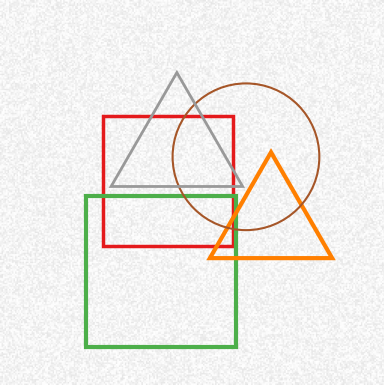[{"shape": "square", "thickness": 2.5, "radius": 0.84, "center": [0.436, 0.531]}, {"shape": "square", "thickness": 3, "radius": 0.98, "center": [0.418, 0.296]}, {"shape": "triangle", "thickness": 3, "radius": 0.92, "center": [0.704, 0.421]}, {"shape": "circle", "thickness": 1.5, "radius": 0.95, "center": [0.639, 0.593]}, {"shape": "triangle", "thickness": 2, "radius": 0.99, "center": [0.459, 0.614]}]